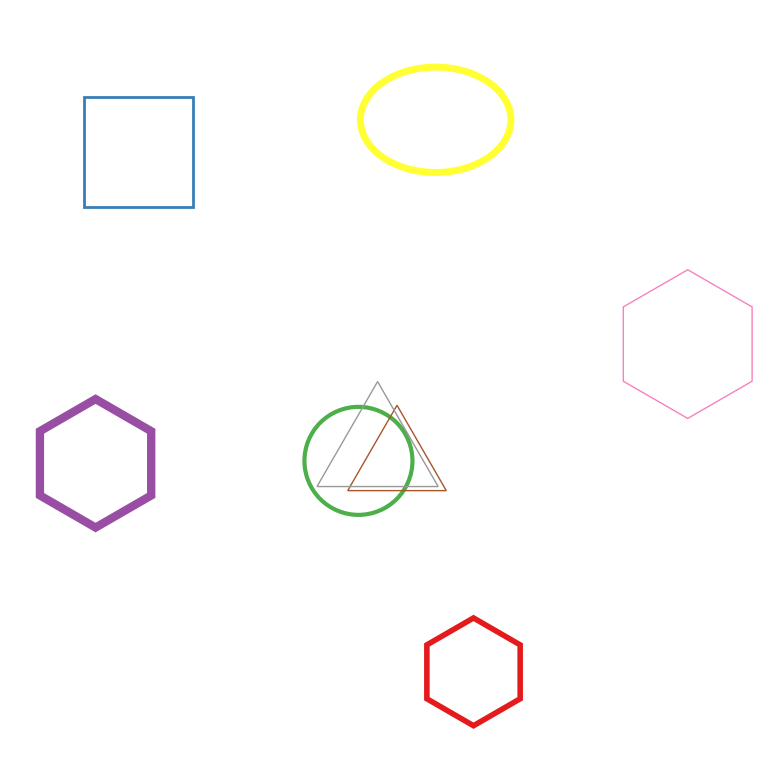[{"shape": "hexagon", "thickness": 2, "radius": 0.35, "center": [0.615, 0.127]}, {"shape": "square", "thickness": 1, "radius": 0.36, "center": [0.18, 0.802]}, {"shape": "circle", "thickness": 1.5, "radius": 0.35, "center": [0.466, 0.401]}, {"shape": "hexagon", "thickness": 3, "radius": 0.42, "center": [0.124, 0.398]}, {"shape": "oval", "thickness": 2.5, "radius": 0.49, "center": [0.566, 0.844]}, {"shape": "triangle", "thickness": 0.5, "radius": 0.37, "center": [0.516, 0.4]}, {"shape": "hexagon", "thickness": 0.5, "radius": 0.48, "center": [0.893, 0.553]}, {"shape": "triangle", "thickness": 0.5, "radius": 0.45, "center": [0.49, 0.414]}]